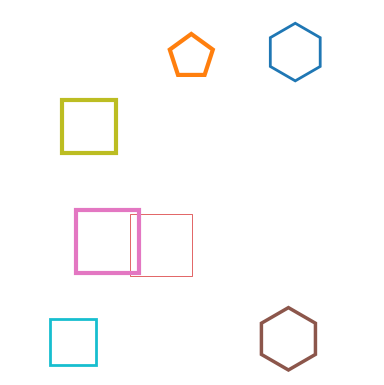[{"shape": "hexagon", "thickness": 2, "radius": 0.37, "center": [0.767, 0.865]}, {"shape": "pentagon", "thickness": 3, "radius": 0.29, "center": [0.497, 0.853]}, {"shape": "square", "thickness": 0.5, "radius": 0.41, "center": [0.419, 0.364]}, {"shape": "hexagon", "thickness": 2.5, "radius": 0.41, "center": [0.749, 0.12]}, {"shape": "square", "thickness": 3, "radius": 0.41, "center": [0.279, 0.373]}, {"shape": "square", "thickness": 3, "radius": 0.35, "center": [0.231, 0.671]}, {"shape": "square", "thickness": 2, "radius": 0.3, "center": [0.189, 0.112]}]